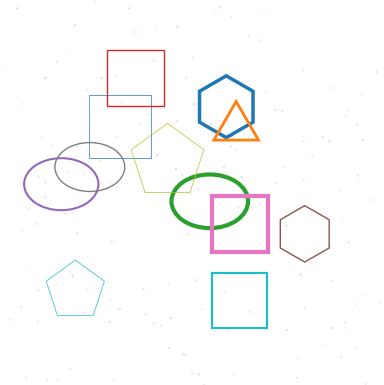[{"shape": "hexagon", "thickness": 2.5, "radius": 0.4, "center": [0.588, 0.723]}, {"shape": "square", "thickness": 0.5, "radius": 0.41, "center": [0.311, 0.671]}, {"shape": "triangle", "thickness": 2, "radius": 0.33, "center": [0.613, 0.67]}, {"shape": "oval", "thickness": 3, "radius": 0.5, "center": [0.545, 0.477]}, {"shape": "square", "thickness": 1, "radius": 0.37, "center": [0.352, 0.798]}, {"shape": "oval", "thickness": 1.5, "radius": 0.48, "center": [0.159, 0.522]}, {"shape": "hexagon", "thickness": 1, "radius": 0.37, "center": [0.792, 0.393]}, {"shape": "square", "thickness": 3, "radius": 0.36, "center": [0.624, 0.419]}, {"shape": "oval", "thickness": 1, "radius": 0.45, "center": [0.233, 0.566]}, {"shape": "pentagon", "thickness": 0.5, "radius": 0.5, "center": [0.435, 0.581]}, {"shape": "square", "thickness": 1.5, "radius": 0.35, "center": [0.622, 0.22]}, {"shape": "pentagon", "thickness": 0.5, "radius": 0.4, "center": [0.196, 0.245]}]